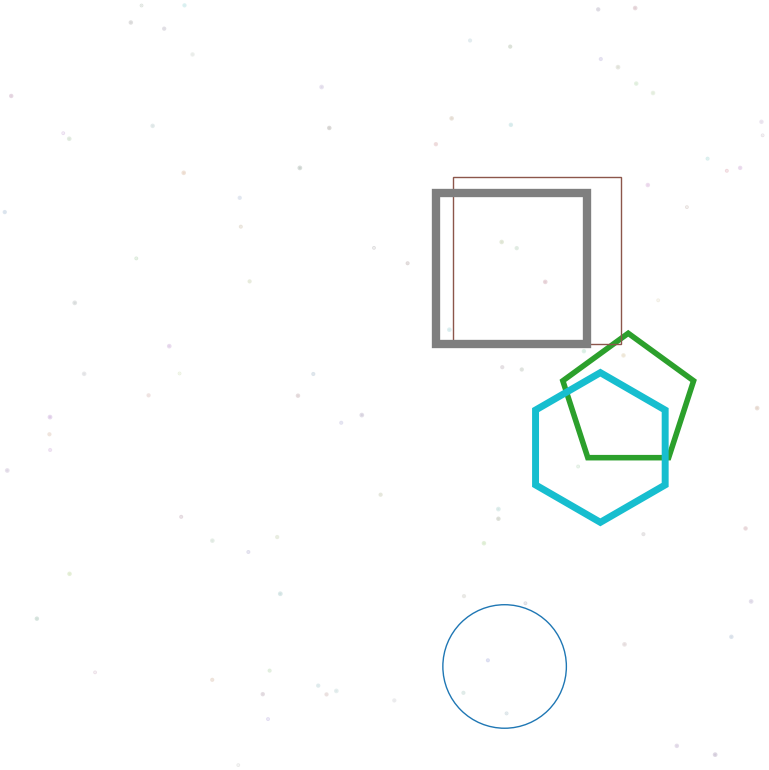[{"shape": "circle", "thickness": 0.5, "radius": 0.4, "center": [0.655, 0.134]}, {"shape": "pentagon", "thickness": 2, "radius": 0.45, "center": [0.816, 0.478]}, {"shape": "square", "thickness": 0.5, "radius": 0.54, "center": [0.697, 0.662]}, {"shape": "square", "thickness": 3, "radius": 0.49, "center": [0.664, 0.651]}, {"shape": "hexagon", "thickness": 2.5, "radius": 0.49, "center": [0.78, 0.419]}]